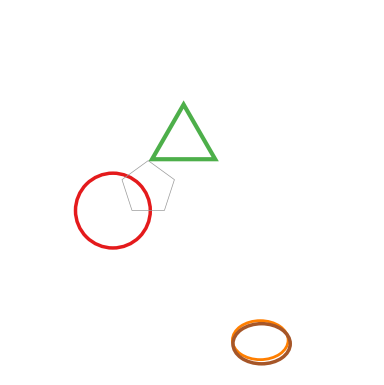[{"shape": "circle", "thickness": 2.5, "radius": 0.49, "center": [0.293, 0.453]}, {"shape": "triangle", "thickness": 3, "radius": 0.47, "center": [0.477, 0.634]}, {"shape": "oval", "thickness": 2, "radius": 0.36, "center": [0.676, 0.117]}, {"shape": "oval", "thickness": 2.5, "radius": 0.37, "center": [0.679, 0.107]}, {"shape": "pentagon", "thickness": 0.5, "radius": 0.36, "center": [0.385, 0.511]}]